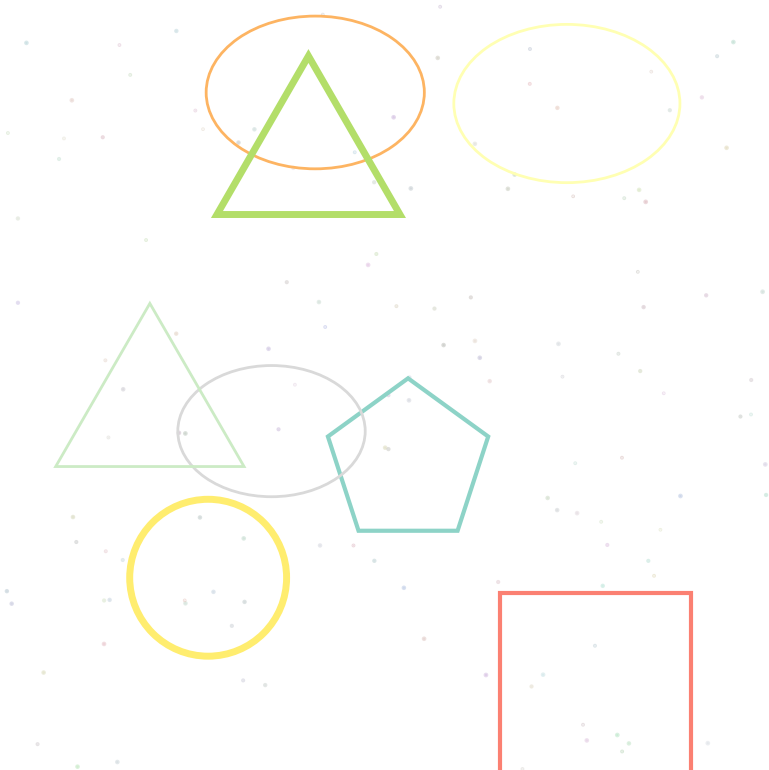[{"shape": "pentagon", "thickness": 1.5, "radius": 0.55, "center": [0.53, 0.399]}, {"shape": "oval", "thickness": 1, "radius": 0.73, "center": [0.736, 0.866]}, {"shape": "square", "thickness": 1.5, "radius": 0.62, "center": [0.774, 0.106]}, {"shape": "oval", "thickness": 1, "radius": 0.71, "center": [0.409, 0.88]}, {"shape": "triangle", "thickness": 2.5, "radius": 0.69, "center": [0.401, 0.79]}, {"shape": "oval", "thickness": 1, "radius": 0.61, "center": [0.353, 0.44]}, {"shape": "triangle", "thickness": 1, "radius": 0.71, "center": [0.195, 0.465]}, {"shape": "circle", "thickness": 2.5, "radius": 0.51, "center": [0.27, 0.25]}]